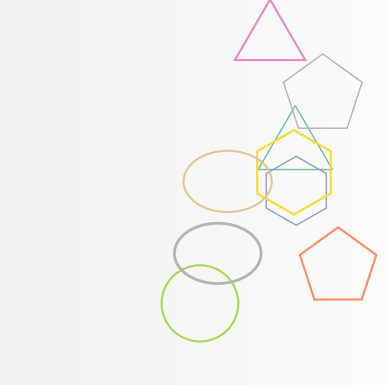[{"shape": "triangle", "thickness": 1, "radius": 0.55, "center": [0.762, 0.615]}, {"shape": "pentagon", "thickness": 1.5, "radius": 0.52, "center": [0.873, 0.306]}, {"shape": "hexagon", "thickness": 1, "radius": 0.45, "center": [0.765, 0.504]}, {"shape": "triangle", "thickness": 1.5, "radius": 0.52, "center": [0.697, 0.896]}, {"shape": "circle", "thickness": 1.5, "radius": 0.49, "center": [0.516, 0.212]}, {"shape": "hexagon", "thickness": 1.5, "radius": 0.55, "center": [0.759, 0.552]}, {"shape": "oval", "thickness": 1.5, "radius": 0.57, "center": [0.587, 0.529]}, {"shape": "pentagon", "thickness": 1, "radius": 0.53, "center": [0.833, 0.753]}, {"shape": "oval", "thickness": 2, "radius": 0.56, "center": [0.562, 0.342]}]